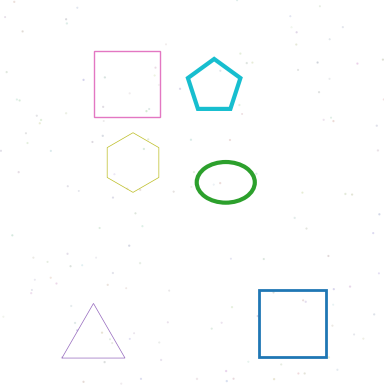[{"shape": "square", "thickness": 2, "radius": 0.43, "center": [0.759, 0.16]}, {"shape": "oval", "thickness": 3, "radius": 0.38, "center": [0.586, 0.526]}, {"shape": "triangle", "thickness": 0.5, "radius": 0.47, "center": [0.243, 0.117]}, {"shape": "square", "thickness": 1, "radius": 0.43, "center": [0.331, 0.781]}, {"shape": "hexagon", "thickness": 0.5, "radius": 0.39, "center": [0.345, 0.578]}, {"shape": "pentagon", "thickness": 3, "radius": 0.36, "center": [0.556, 0.775]}]